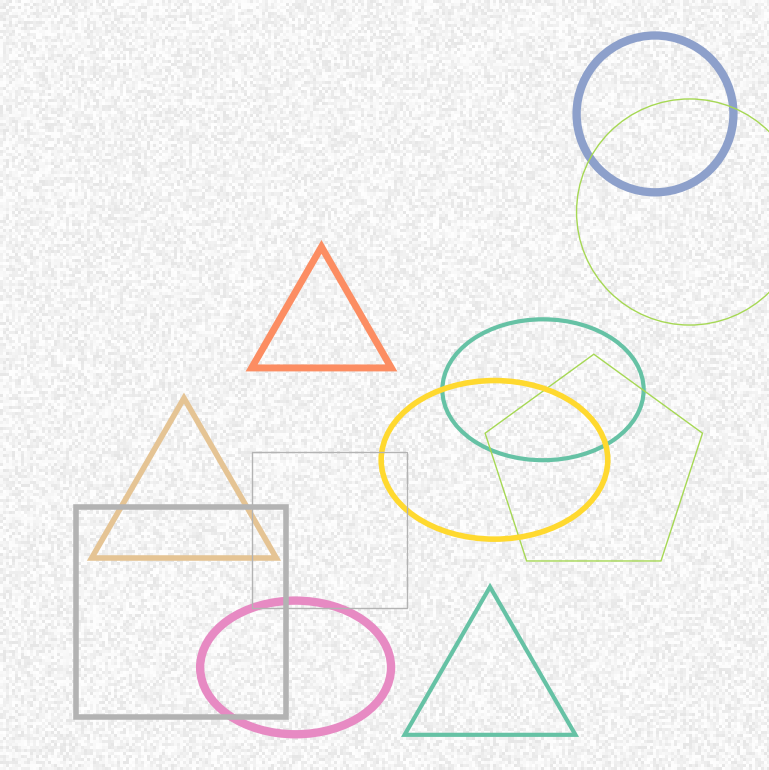[{"shape": "triangle", "thickness": 1.5, "radius": 0.64, "center": [0.636, 0.11]}, {"shape": "oval", "thickness": 1.5, "radius": 0.65, "center": [0.705, 0.494]}, {"shape": "triangle", "thickness": 2.5, "radius": 0.52, "center": [0.417, 0.575]}, {"shape": "circle", "thickness": 3, "radius": 0.51, "center": [0.851, 0.852]}, {"shape": "oval", "thickness": 3, "radius": 0.62, "center": [0.384, 0.133]}, {"shape": "circle", "thickness": 0.5, "radius": 0.73, "center": [0.896, 0.725]}, {"shape": "pentagon", "thickness": 0.5, "radius": 0.74, "center": [0.771, 0.392]}, {"shape": "oval", "thickness": 2, "radius": 0.74, "center": [0.642, 0.403]}, {"shape": "triangle", "thickness": 2, "radius": 0.69, "center": [0.239, 0.345]}, {"shape": "square", "thickness": 2, "radius": 0.68, "center": [0.236, 0.206]}, {"shape": "square", "thickness": 0.5, "radius": 0.5, "center": [0.428, 0.312]}]